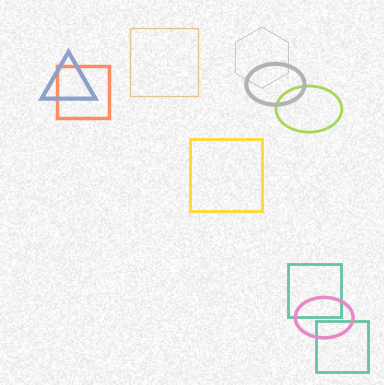[{"shape": "square", "thickness": 2, "radius": 0.34, "center": [0.817, 0.247]}, {"shape": "square", "thickness": 2, "radius": 0.34, "center": [0.887, 0.1]}, {"shape": "square", "thickness": 2.5, "radius": 0.34, "center": [0.216, 0.761]}, {"shape": "triangle", "thickness": 3, "radius": 0.4, "center": [0.178, 0.784]}, {"shape": "oval", "thickness": 2.5, "radius": 0.38, "center": [0.842, 0.175]}, {"shape": "oval", "thickness": 2, "radius": 0.43, "center": [0.802, 0.717]}, {"shape": "square", "thickness": 2, "radius": 0.47, "center": [0.586, 0.544]}, {"shape": "square", "thickness": 1, "radius": 0.44, "center": [0.425, 0.839]}, {"shape": "hexagon", "thickness": 0.5, "radius": 0.4, "center": [0.68, 0.85]}, {"shape": "oval", "thickness": 3, "radius": 0.38, "center": [0.715, 0.781]}]